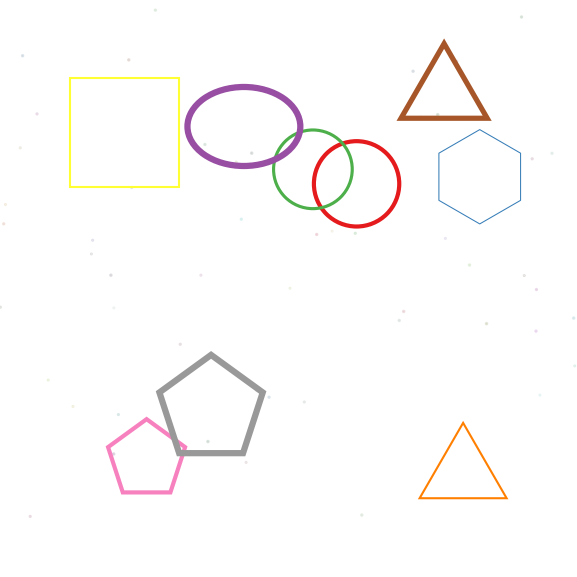[{"shape": "circle", "thickness": 2, "radius": 0.37, "center": [0.617, 0.681]}, {"shape": "hexagon", "thickness": 0.5, "radius": 0.41, "center": [0.831, 0.693]}, {"shape": "circle", "thickness": 1.5, "radius": 0.34, "center": [0.542, 0.706]}, {"shape": "oval", "thickness": 3, "radius": 0.49, "center": [0.422, 0.78]}, {"shape": "triangle", "thickness": 1, "radius": 0.43, "center": [0.802, 0.18]}, {"shape": "square", "thickness": 1, "radius": 0.47, "center": [0.215, 0.769]}, {"shape": "triangle", "thickness": 2.5, "radius": 0.43, "center": [0.769, 0.837]}, {"shape": "pentagon", "thickness": 2, "radius": 0.35, "center": [0.254, 0.203]}, {"shape": "pentagon", "thickness": 3, "radius": 0.47, "center": [0.366, 0.291]}]